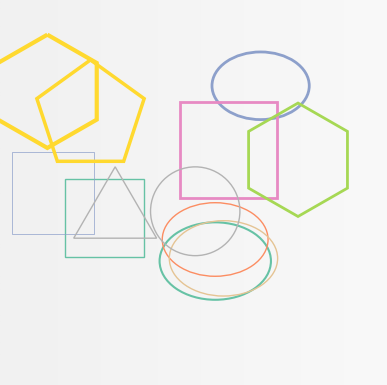[{"shape": "oval", "thickness": 1.5, "radius": 0.72, "center": [0.556, 0.322]}, {"shape": "square", "thickness": 1, "radius": 0.51, "center": [0.269, 0.433]}, {"shape": "oval", "thickness": 1, "radius": 0.68, "center": [0.555, 0.378]}, {"shape": "oval", "thickness": 2, "radius": 0.63, "center": [0.673, 0.777]}, {"shape": "square", "thickness": 0.5, "radius": 0.53, "center": [0.137, 0.498]}, {"shape": "square", "thickness": 2, "radius": 0.62, "center": [0.589, 0.611]}, {"shape": "hexagon", "thickness": 2, "radius": 0.74, "center": [0.769, 0.585]}, {"shape": "pentagon", "thickness": 2.5, "radius": 0.73, "center": [0.234, 0.699]}, {"shape": "hexagon", "thickness": 3, "radius": 0.74, "center": [0.122, 0.763]}, {"shape": "oval", "thickness": 1, "radius": 0.7, "center": [0.577, 0.329]}, {"shape": "circle", "thickness": 1, "radius": 0.58, "center": [0.504, 0.451]}, {"shape": "triangle", "thickness": 1, "radius": 0.62, "center": [0.297, 0.443]}]